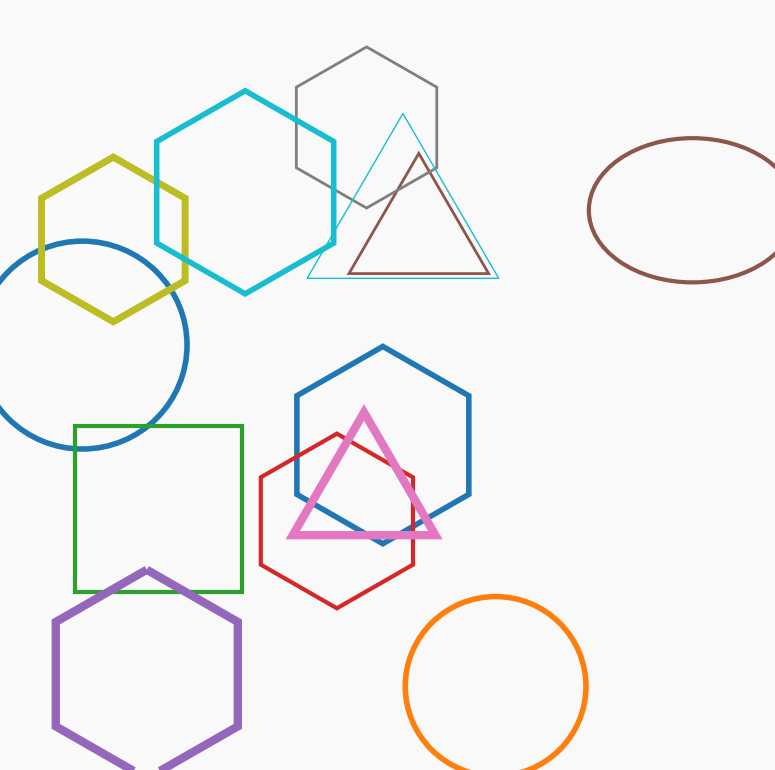[{"shape": "hexagon", "thickness": 2, "radius": 0.64, "center": [0.494, 0.422]}, {"shape": "circle", "thickness": 2, "radius": 0.67, "center": [0.106, 0.552]}, {"shape": "circle", "thickness": 2, "radius": 0.58, "center": [0.639, 0.109]}, {"shape": "square", "thickness": 1.5, "radius": 0.54, "center": [0.205, 0.339]}, {"shape": "hexagon", "thickness": 1.5, "radius": 0.57, "center": [0.435, 0.323]}, {"shape": "hexagon", "thickness": 3, "radius": 0.68, "center": [0.189, 0.124]}, {"shape": "oval", "thickness": 1.5, "radius": 0.67, "center": [0.894, 0.727]}, {"shape": "triangle", "thickness": 1, "radius": 0.52, "center": [0.54, 0.697]}, {"shape": "triangle", "thickness": 3, "radius": 0.53, "center": [0.47, 0.358]}, {"shape": "hexagon", "thickness": 1, "radius": 0.52, "center": [0.473, 0.834]}, {"shape": "hexagon", "thickness": 2.5, "radius": 0.53, "center": [0.146, 0.689]}, {"shape": "hexagon", "thickness": 2, "radius": 0.66, "center": [0.316, 0.75]}, {"shape": "triangle", "thickness": 0.5, "radius": 0.71, "center": [0.52, 0.71]}]